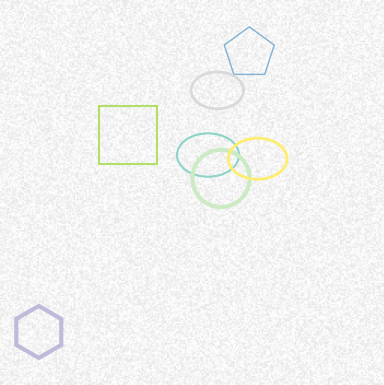[{"shape": "oval", "thickness": 1.5, "radius": 0.4, "center": [0.54, 0.597]}, {"shape": "hexagon", "thickness": 3, "radius": 0.34, "center": [0.101, 0.138]}, {"shape": "pentagon", "thickness": 1, "radius": 0.34, "center": [0.647, 0.862]}, {"shape": "square", "thickness": 1.5, "radius": 0.38, "center": [0.333, 0.649]}, {"shape": "oval", "thickness": 2, "radius": 0.34, "center": [0.565, 0.765]}, {"shape": "circle", "thickness": 3, "radius": 0.37, "center": [0.574, 0.537]}, {"shape": "oval", "thickness": 2, "radius": 0.38, "center": [0.669, 0.588]}]